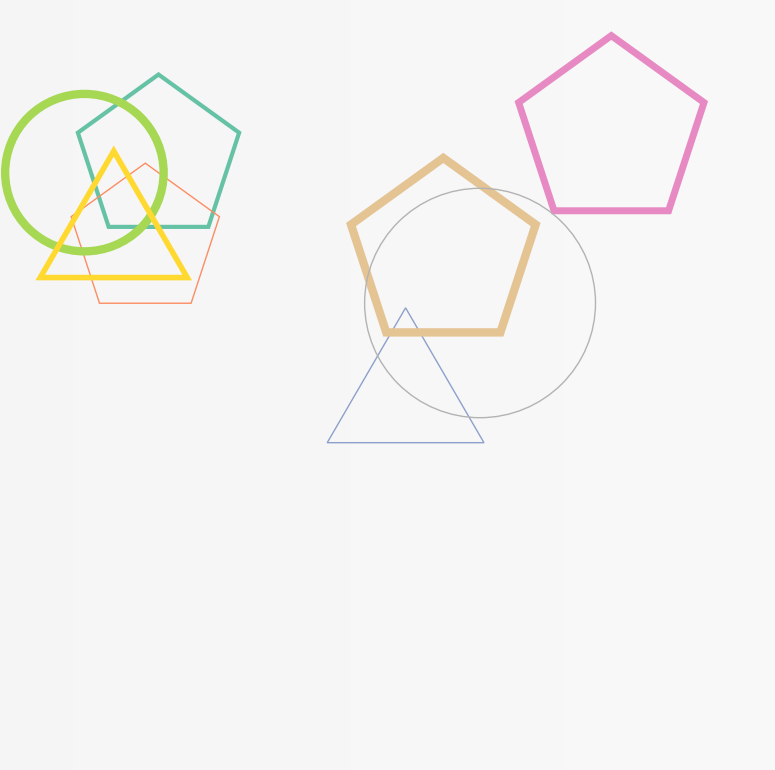[{"shape": "pentagon", "thickness": 1.5, "radius": 0.55, "center": [0.205, 0.794]}, {"shape": "pentagon", "thickness": 0.5, "radius": 0.5, "center": [0.187, 0.688]}, {"shape": "triangle", "thickness": 0.5, "radius": 0.58, "center": [0.523, 0.483]}, {"shape": "pentagon", "thickness": 2.5, "radius": 0.63, "center": [0.789, 0.828]}, {"shape": "circle", "thickness": 3, "radius": 0.51, "center": [0.109, 0.776]}, {"shape": "triangle", "thickness": 2, "radius": 0.55, "center": [0.147, 0.694]}, {"shape": "pentagon", "thickness": 3, "radius": 0.63, "center": [0.572, 0.67]}, {"shape": "circle", "thickness": 0.5, "radius": 0.74, "center": [0.619, 0.607]}]